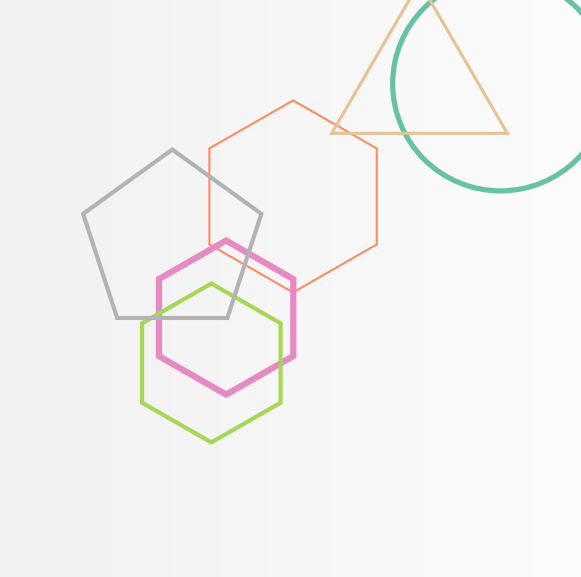[{"shape": "circle", "thickness": 2.5, "radius": 0.93, "center": [0.861, 0.854]}, {"shape": "hexagon", "thickness": 1, "radius": 0.83, "center": [0.504, 0.659]}, {"shape": "hexagon", "thickness": 3, "radius": 0.67, "center": [0.389, 0.449]}, {"shape": "hexagon", "thickness": 2, "radius": 0.69, "center": [0.364, 0.371]}, {"shape": "triangle", "thickness": 1.5, "radius": 0.87, "center": [0.722, 0.855]}, {"shape": "pentagon", "thickness": 2, "radius": 0.81, "center": [0.296, 0.579]}]